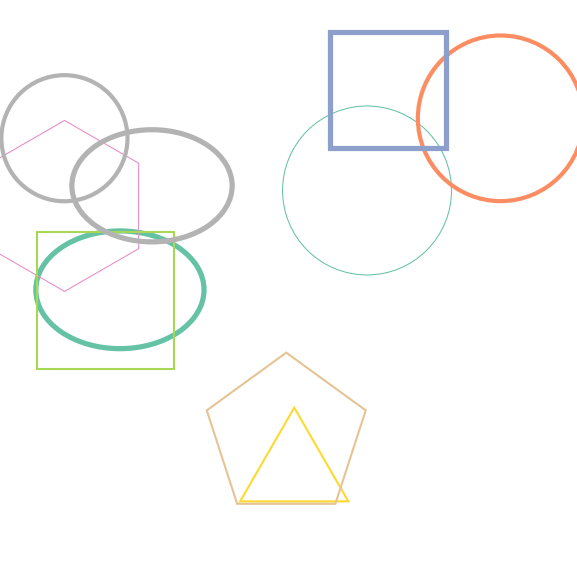[{"shape": "oval", "thickness": 2.5, "radius": 0.73, "center": [0.208, 0.497]}, {"shape": "circle", "thickness": 0.5, "radius": 0.73, "center": [0.636, 0.669]}, {"shape": "circle", "thickness": 2, "radius": 0.72, "center": [0.867, 0.794]}, {"shape": "square", "thickness": 2.5, "radius": 0.5, "center": [0.672, 0.843]}, {"shape": "hexagon", "thickness": 0.5, "radius": 0.74, "center": [0.112, 0.643]}, {"shape": "square", "thickness": 1, "radius": 0.59, "center": [0.183, 0.479]}, {"shape": "triangle", "thickness": 1, "radius": 0.54, "center": [0.509, 0.185]}, {"shape": "pentagon", "thickness": 1, "radius": 0.72, "center": [0.496, 0.244]}, {"shape": "circle", "thickness": 2, "radius": 0.55, "center": [0.112, 0.76]}, {"shape": "oval", "thickness": 2.5, "radius": 0.69, "center": [0.263, 0.677]}]